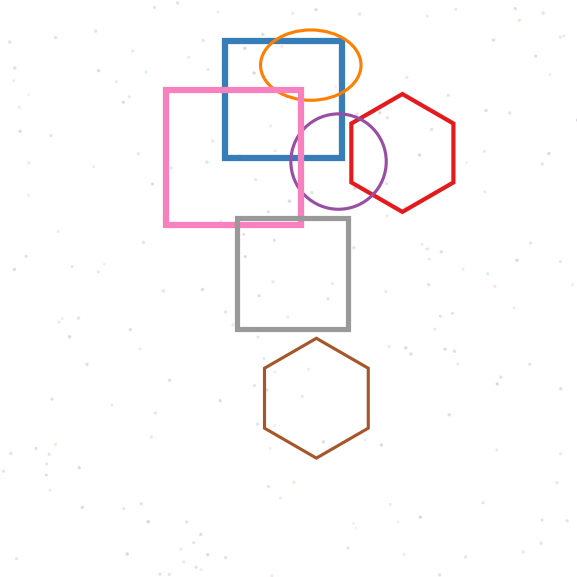[{"shape": "hexagon", "thickness": 2, "radius": 0.51, "center": [0.697, 0.734]}, {"shape": "square", "thickness": 3, "radius": 0.51, "center": [0.491, 0.827]}, {"shape": "circle", "thickness": 1.5, "radius": 0.41, "center": [0.586, 0.719]}, {"shape": "oval", "thickness": 1.5, "radius": 0.43, "center": [0.538, 0.886]}, {"shape": "hexagon", "thickness": 1.5, "radius": 0.52, "center": [0.548, 0.31]}, {"shape": "square", "thickness": 3, "radius": 0.58, "center": [0.404, 0.726]}, {"shape": "square", "thickness": 2.5, "radius": 0.48, "center": [0.506, 0.525]}]